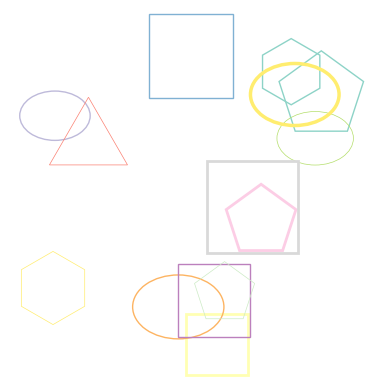[{"shape": "pentagon", "thickness": 1, "radius": 0.58, "center": [0.835, 0.753]}, {"shape": "hexagon", "thickness": 1, "radius": 0.43, "center": [0.756, 0.814]}, {"shape": "square", "thickness": 2, "radius": 0.4, "center": [0.564, 0.105]}, {"shape": "oval", "thickness": 1, "radius": 0.46, "center": [0.143, 0.699]}, {"shape": "triangle", "thickness": 0.5, "radius": 0.59, "center": [0.23, 0.63]}, {"shape": "square", "thickness": 1, "radius": 0.55, "center": [0.496, 0.854]}, {"shape": "oval", "thickness": 1, "radius": 0.59, "center": [0.463, 0.203]}, {"shape": "oval", "thickness": 0.5, "radius": 0.5, "center": [0.819, 0.641]}, {"shape": "pentagon", "thickness": 2, "radius": 0.48, "center": [0.678, 0.426]}, {"shape": "square", "thickness": 2, "radius": 0.59, "center": [0.656, 0.463]}, {"shape": "square", "thickness": 1, "radius": 0.47, "center": [0.556, 0.219]}, {"shape": "pentagon", "thickness": 0.5, "radius": 0.41, "center": [0.583, 0.238]}, {"shape": "hexagon", "thickness": 0.5, "radius": 0.48, "center": [0.138, 0.252]}, {"shape": "oval", "thickness": 2.5, "radius": 0.58, "center": [0.766, 0.755]}]